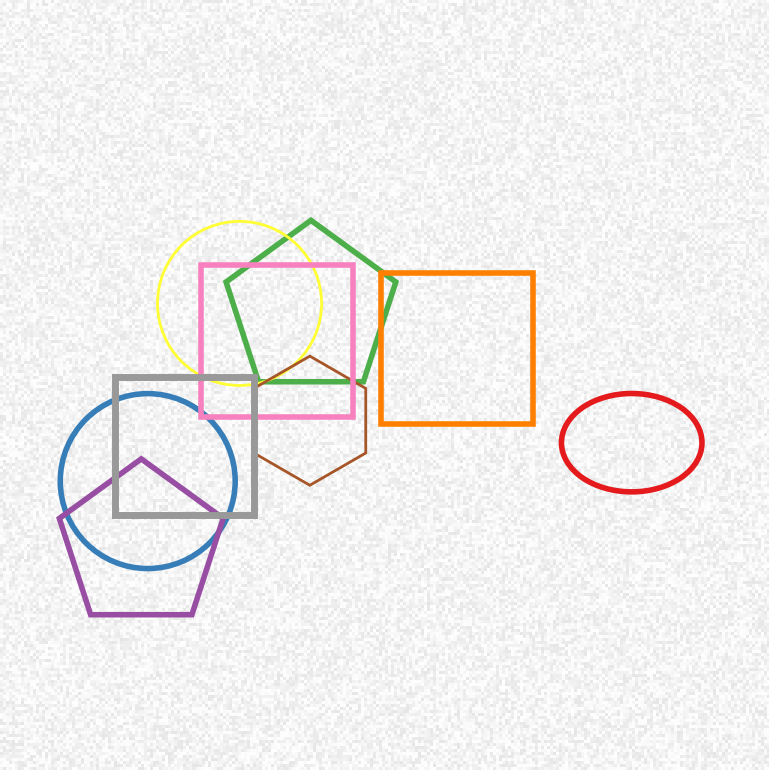[{"shape": "oval", "thickness": 2, "radius": 0.46, "center": [0.82, 0.425]}, {"shape": "circle", "thickness": 2, "radius": 0.57, "center": [0.192, 0.375]}, {"shape": "pentagon", "thickness": 2, "radius": 0.58, "center": [0.404, 0.598]}, {"shape": "pentagon", "thickness": 2, "radius": 0.56, "center": [0.183, 0.292]}, {"shape": "square", "thickness": 2, "radius": 0.49, "center": [0.594, 0.547]}, {"shape": "circle", "thickness": 1, "radius": 0.53, "center": [0.311, 0.606]}, {"shape": "hexagon", "thickness": 1, "radius": 0.42, "center": [0.402, 0.454]}, {"shape": "square", "thickness": 2, "radius": 0.49, "center": [0.36, 0.557]}, {"shape": "square", "thickness": 2.5, "radius": 0.45, "center": [0.24, 0.421]}]